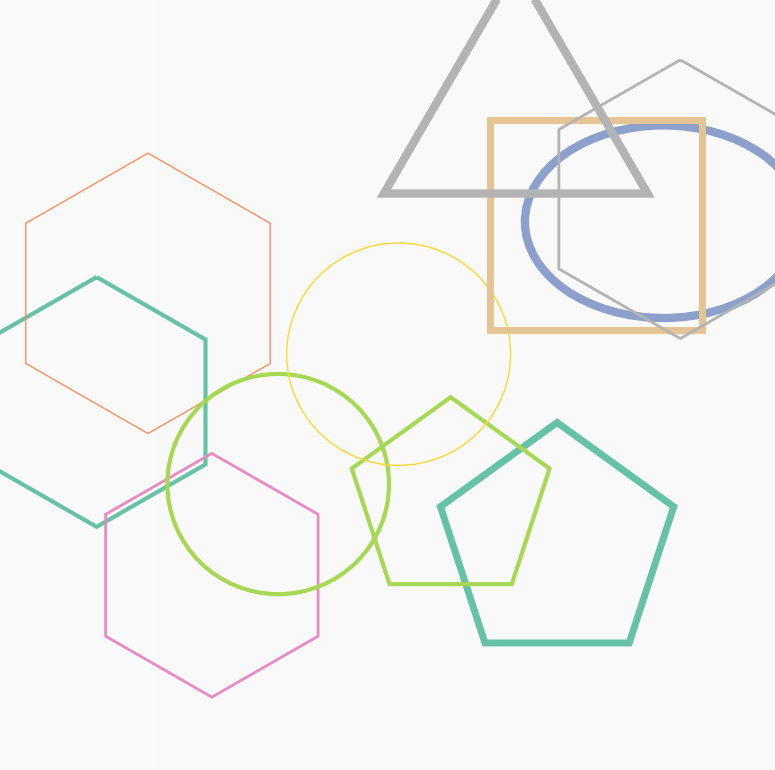[{"shape": "hexagon", "thickness": 1.5, "radius": 0.81, "center": [0.125, 0.478]}, {"shape": "pentagon", "thickness": 2.5, "radius": 0.79, "center": [0.719, 0.293]}, {"shape": "hexagon", "thickness": 0.5, "radius": 0.91, "center": [0.191, 0.619]}, {"shape": "oval", "thickness": 3, "radius": 0.89, "center": [0.856, 0.712]}, {"shape": "hexagon", "thickness": 1, "radius": 0.79, "center": [0.273, 0.253]}, {"shape": "circle", "thickness": 1.5, "radius": 0.72, "center": [0.359, 0.371]}, {"shape": "pentagon", "thickness": 1.5, "radius": 0.67, "center": [0.581, 0.35]}, {"shape": "circle", "thickness": 0.5, "radius": 0.72, "center": [0.514, 0.54]}, {"shape": "square", "thickness": 2.5, "radius": 0.68, "center": [0.769, 0.708]}, {"shape": "hexagon", "thickness": 1, "radius": 0.9, "center": [0.878, 0.741]}, {"shape": "triangle", "thickness": 3, "radius": 0.98, "center": [0.665, 0.847]}]